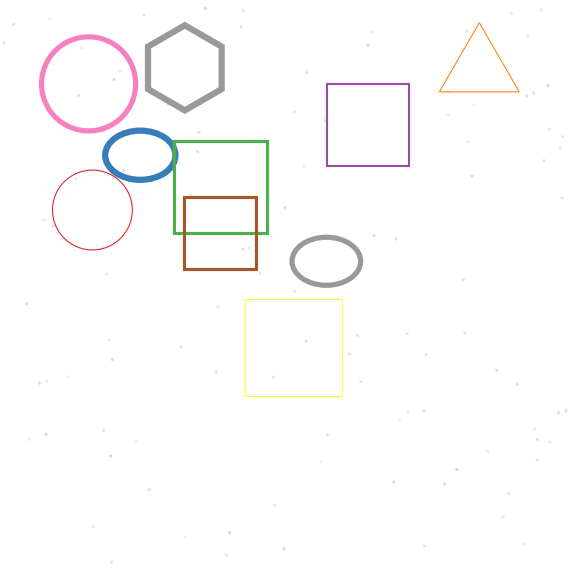[{"shape": "circle", "thickness": 0.5, "radius": 0.35, "center": [0.16, 0.635]}, {"shape": "oval", "thickness": 3, "radius": 0.3, "center": [0.243, 0.73]}, {"shape": "square", "thickness": 1.5, "radius": 0.4, "center": [0.382, 0.676]}, {"shape": "square", "thickness": 1, "radius": 0.36, "center": [0.637, 0.783]}, {"shape": "triangle", "thickness": 0.5, "radius": 0.4, "center": [0.83, 0.88]}, {"shape": "square", "thickness": 0.5, "radius": 0.42, "center": [0.508, 0.397]}, {"shape": "square", "thickness": 1.5, "radius": 0.31, "center": [0.38, 0.595]}, {"shape": "circle", "thickness": 2.5, "radius": 0.41, "center": [0.153, 0.854]}, {"shape": "hexagon", "thickness": 3, "radius": 0.37, "center": [0.32, 0.882]}, {"shape": "oval", "thickness": 2.5, "radius": 0.3, "center": [0.565, 0.547]}]